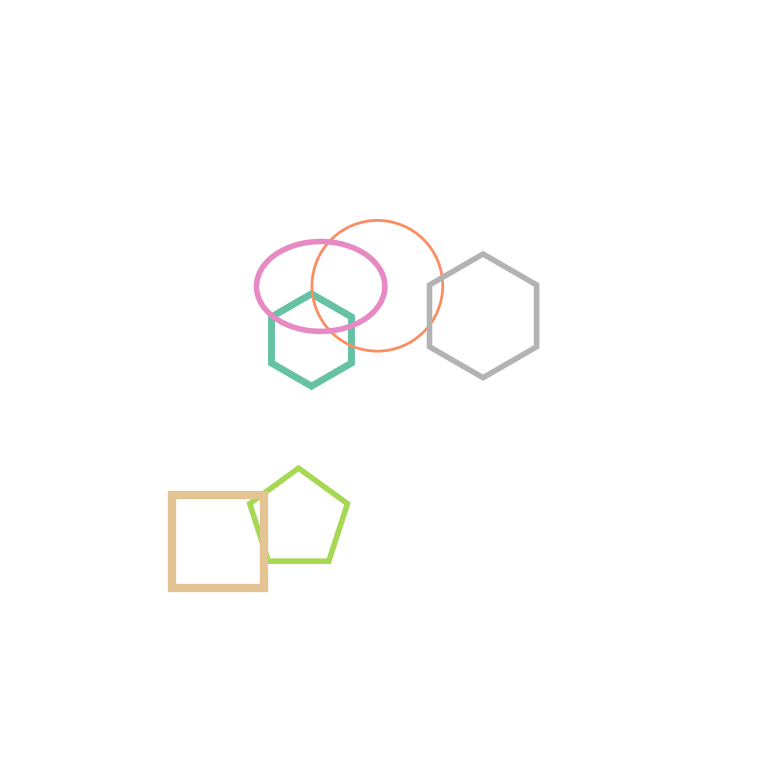[{"shape": "hexagon", "thickness": 2.5, "radius": 0.3, "center": [0.405, 0.558]}, {"shape": "circle", "thickness": 1, "radius": 0.42, "center": [0.49, 0.629]}, {"shape": "oval", "thickness": 2, "radius": 0.42, "center": [0.416, 0.628]}, {"shape": "pentagon", "thickness": 2, "radius": 0.33, "center": [0.388, 0.325]}, {"shape": "square", "thickness": 3, "radius": 0.3, "center": [0.284, 0.297]}, {"shape": "hexagon", "thickness": 2, "radius": 0.4, "center": [0.627, 0.59]}]